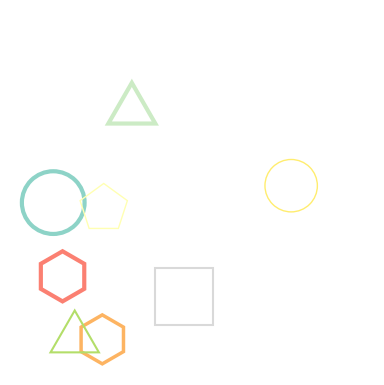[{"shape": "circle", "thickness": 3, "radius": 0.41, "center": [0.138, 0.474]}, {"shape": "pentagon", "thickness": 1, "radius": 0.32, "center": [0.269, 0.459]}, {"shape": "hexagon", "thickness": 3, "radius": 0.33, "center": [0.162, 0.282]}, {"shape": "hexagon", "thickness": 2.5, "radius": 0.32, "center": [0.266, 0.119]}, {"shape": "triangle", "thickness": 1.5, "radius": 0.36, "center": [0.194, 0.121]}, {"shape": "square", "thickness": 1.5, "radius": 0.37, "center": [0.478, 0.231]}, {"shape": "triangle", "thickness": 3, "radius": 0.35, "center": [0.342, 0.714]}, {"shape": "circle", "thickness": 1, "radius": 0.34, "center": [0.756, 0.518]}]